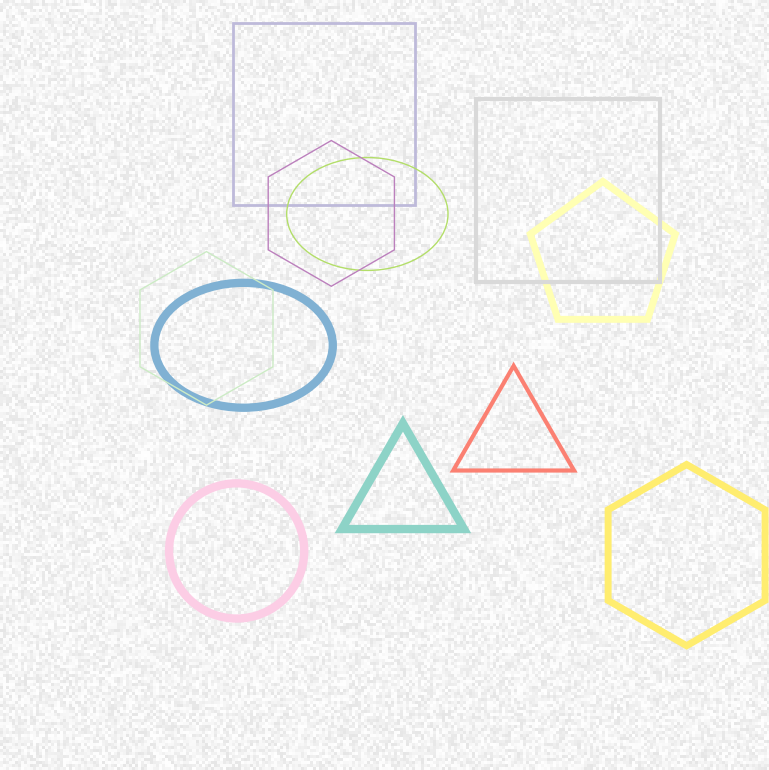[{"shape": "triangle", "thickness": 3, "radius": 0.46, "center": [0.523, 0.359]}, {"shape": "pentagon", "thickness": 2.5, "radius": 0.5, "center": [0.783, 0.665]}, {"shape": "square", "thickness": 1, "radius": 0.59, "center": [0.421, 0.852]}, {"shape": "triangle", "thickness": 1.5, "radius": 0.45, "center": [0.667, 0.434]}, {"shape": "oval", "thickness": 3, "radius": 0.58, "center": [0.316, 0.552]}, {"shape": "oval", "thickness": 0.5, "radius": 0.52, "center": [0.477, 0.722]}, {"shape": "circle", "thickness": 3, "radius": 0.44, "center": [0.307, 0.285]}, {"shape": "square", "thickness": 1.5, "radius": 0.6, "center": [0.738, 0.753]}, {"shape": "hexagon", "thickness": 0.5, "radius": 0.47, "center": [0.43, 0.723]}, {"shape": "hexagon", "thickness": 0.5, "radius": 0.5, "center": [0.268, 0.574]}, {"shape": "hexagon", "thickness": 2.5, "radius": 0.59, "center": [0.892, 0.279]}]